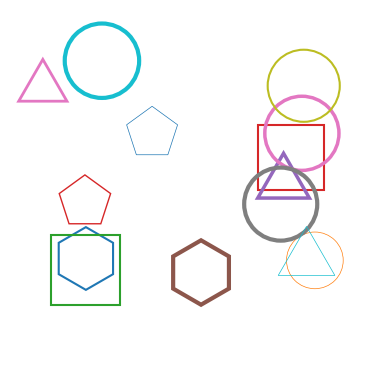[{"shape": "pentagon", "thickness": 0.5, "radius": 0.35, "center": [0.395, 0.654]}, {"shape": "hexagon", "thickness": 1.5, "radius": 0.41, "center": [0.223, 0.329]}, {"shape": "circle", "thickness": 0.5, "radius": 0.37, "center": [0.818, 0.324]}, {"shape": "square", "thickness": 1.5, "radius": 0.45, "center": [0.222, 0.298]}, {"shape": "square", "thickness": 1.5, "radius": 0.43, "center": [0.756, 0.591]}, {"shape": "pentagon", "thickness": 1, "radius": 0.35, "center": [0.221, 0.476]}, {"shape": "triangle", "thickness": 2.5, "radius": 0.39, "center": [0.736, 0.524]}, {"shape": "hexagon", "thickness": 3, "radius": 0.42, "center": [0.522, 0.292]}, {"shape": "circle", "thickness": 2.5, "radius": 0.48, "center": [0.784, 0.654]}, {"shape": "triangle", "thickness": 2, "radius": 0.36, "center": [0.111, 0.773]}, {"shape": "circle", "thickness": 3, "radius": 0.47, "center": [0.729, 0.47]}, {"shape": "circle", "thickness": 1.5, "radius": 0.47, "center": [0.789, 0.777]}, {"shape": "triangle", "thickness": 0.5, "radius": 0.42, "center": [0.796, 0.327]}, {"shape": "circle", "thickness": 3, "radius": 0.48, "center": [0.265, 0.842]}]